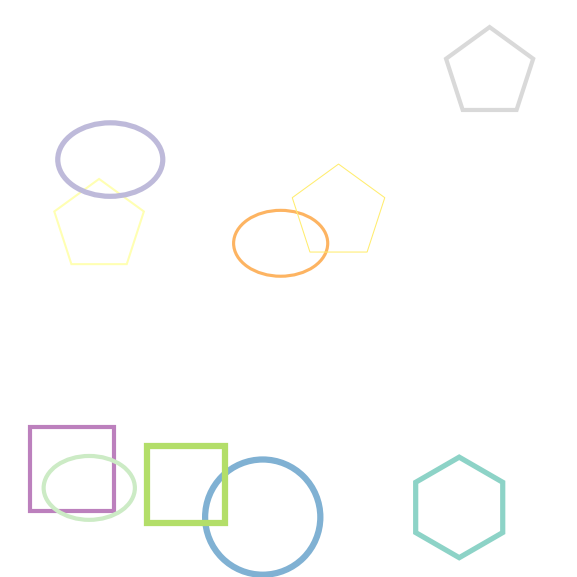[{"shape": "hexagon", "thickness": 2.5, "radius": 0.44, "center": [0.795, 0.12]}, {"shape": "pentagon", "thickness": 1, "radius": 0.41, "center": [0.172, 0.608]}, {"shape": "oval", "thickness": 2.5, "radius": 0.45, "center": [0.191, 0.723]}, {"shape": "circle", "thickness": 3, "radius": 0.5, "center": [0.455, 0.104]}, {"shape": "oval", "thickness": 1.5, "radius": 0.41, "center": [0.486, 0.578]}, {"shape": "square", "thickness": 3, "radius": 0.34, "center": [0.322, 0.16]}, {"shape": "pentagon", "thickness": 2, "radius": 0.4, "center": [0.848, 0.873]}, {"shape": "square", "thickness": 2, "radius": 0.37, "center": [0.125, 0.187]}, {"shape": "oval", "thickness": 2, "radius": 0.4, "center": [0.155, 0.154]}, {"shape": "pentagon", "thickness": 0.5, "radius": 0.42, "center": [0.586, 0.631]}]